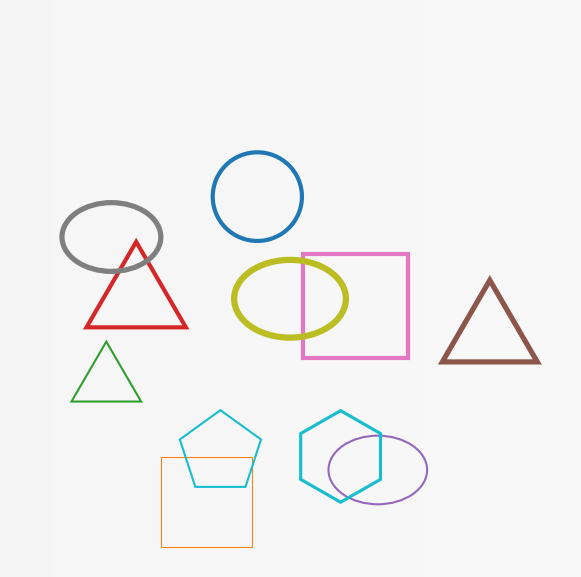[{"shape": "circle", "thickness": 2, "radius": 0.38, "center": [0.443, 0.659]}, {"shape": "square", "thickness": 0.5, "radius": 0.39, "center": [0.356, 0.13]}, {"shape": "triangle", "thickness": 1, "radius": 0.35, "center": [0.183, 0.338]}, {"shape": "triangle", "thickness": 2, "radius": 0.49, "center": [0.234, 0.482]}, {"shape": "oval", "thickness": 1, "radius": 0.42, "center": [0.65, 0.185]}, {"shape": "triangle", "thickness": 2.5, "radius": 0.47, "center": [0.843, 0.42]}, {"shape": "square", "thickness": 2, "radius": 0.45, "center": [0.612, 0.469]}, {"shape": "oval", "thickness": 2.5, "radius": 0.43, "center": [0.192, 0.589]}, {"shape": "oval", "thickness": 3, "radius": 0.48, "center": [0.499, 0.482]}, {"shape": "hexagon", "thickness": 1.5, "radius": 0.4, "center": [0.586, 0.209]}, {"shape": "pentagon", "thickness": 1, "radius": 0.37, "center": [0.379, 0.215]}]